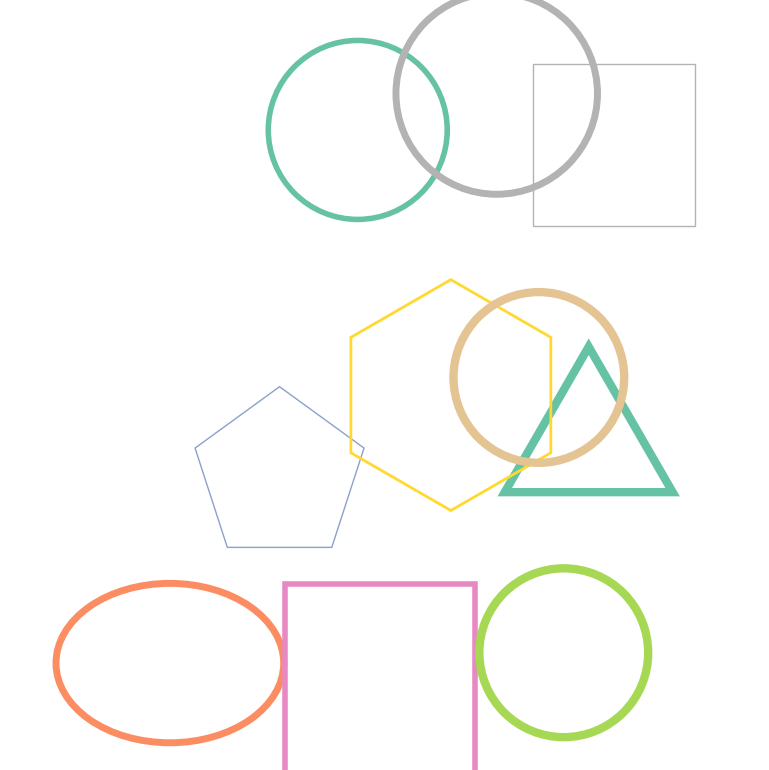[{"shape": "circle", "thickness": 2, "radius": 0.58, "center": [0.465, 0.831]}, {"shape": "triangle", "thickness": 3, "radius": 0.63, "center": [0.765, 0.424]}, {"shape": "oval", "thickness": 2.5, "radius": 0.74, "center": [0.221, 0.139]}, {"shape": "pentagon", "thickness": 0.5, "radius": 0.58, "center": [0.363, 0.382]}, {"shape": "square", "thickness": 2, "radius": 0.62, "center": [0.494, 0.118]}, {"shape": "circle", "thickness": 3, "radius": 0.55, "center": [0.732, 0.152]}, {"shape": "hexagon", "thickness": 1, "radius": 0.75, "center": [0.586, 0.487]}, {"shape": "circle", "thickness": 3, "radius": 0.55, "center": [0.7, 0.51]}, {"shape": "circle", "thickness": 2.5, "radius": 0.65, "center": [0.645, 0.879]}, {"shape": "square", "thickness": 0.5, "radius": 0.52, "center": [0.798, 0.812]}]